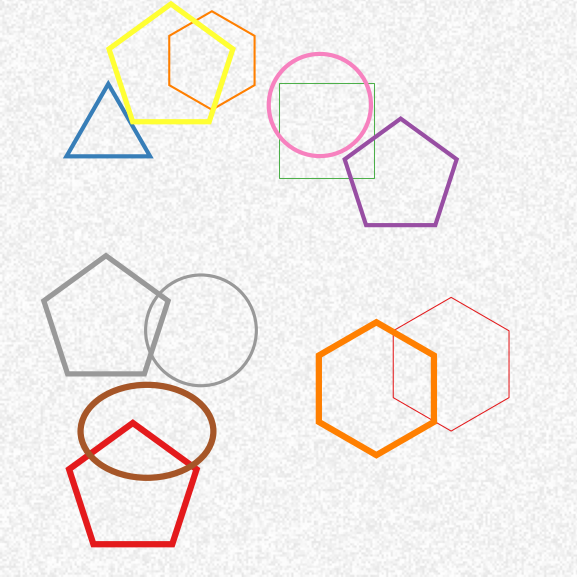[{"shape": "pentagon", "thickness": 3, "radius": 0.58, "center": [0.23, 0.151]}, {"shape": "hexagon", "thickness": 0.5, "radius": 0.58, "center": [0.781, 0.368]}, {"shape": "triangle", "thickness": 2, "radius": 0.42, "center": [0.188, 0.77]}, {"shape": "square", "thickness": 0.5, "radius": 0.41, "center": [0.566, 0.774]}, {"shape": "pentagon", "thickness": 2, "radius": 0.51, "center": [0.694, 0.692]}, {"shape": "hexagon", "thickness": 3, "radius": 0.58, "center": [0.652, 0.326]}, {"shape": "hexagon", "thickness": 1, "radius": 0.43, "center": [0.367, 0.894]}, {"shape": "pentagon", "thickness": 2.5, "radius": 0.56, "center": [0.296, 0.88]}, {"shape": "oval", "thickness": 3, "radius": 0.58, "center": [0.255, 0.252]}, {"shape": "circle", "thickness": 2, "radius": 0.44, "center": [0.554, 0.817]}, {"shape": "pentagon", "thickness": 2.5, "radius": 0.57, "center": [0.184, 0.443]}, {"shape": "circle", "thickness": 1.5, "radius": 0.48, "center": [0.348, 0.427]}]